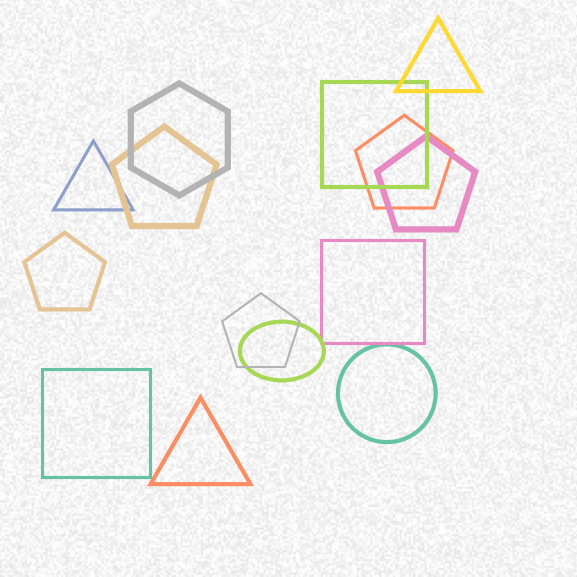[{"shape": "square", "thickness": 1.5, "radius": 0.47, "center": [0.166, 0.266]}, {"shape": "circle", "thickness": 2, "radius": 0.42, "center": [0.67, 0.318]}, {"shape": "pentagon", "thickness": 1.5, "radius": 0.44, "center": [0.7, 0.711]}, {"shape": "triangle", "thickness": 2, "radius": 0.5, "center": [0.347, 0.211]}, {"shape": "triangle", "thickness": 1.5, "radius": 0.4, "center": [0.162, 0.676]}, {"shape": "pentagon", "thickness": 3, "radius": 0.45, "center": [0.738, 0.674]}, {"shape": "square", "thickness": 1.5, "radius": 0.45, "center": [0.644, 0.494]}, {"shape": "oval", "thickness": 2, "radius": 0.36, "center": [0.488, 0.391]}, {"shape": "square", "thickness": 2, "radius": 0.45, "center": [0.648, 0.766]}, {"shape": "triangle", "thickness": 2, "radius": 0.42, "center": [0.759, 0.883]}, {"shape": "pentagon", "thickness": 3, "radius": 0.48, "center": [0.284, 0.685]}, {"shape": "pentagon", "thickness": 2, "radius": 0.37, "center": [0.112, 0.523]}, {"shape": "pentagon", "thickness": 1, "radius": 0.35, "center": [0.452, 0.421]}, {"shape": "hexagon", "thickness": 3, "radius": 0.49, "center": [0.31, 0.758]}]